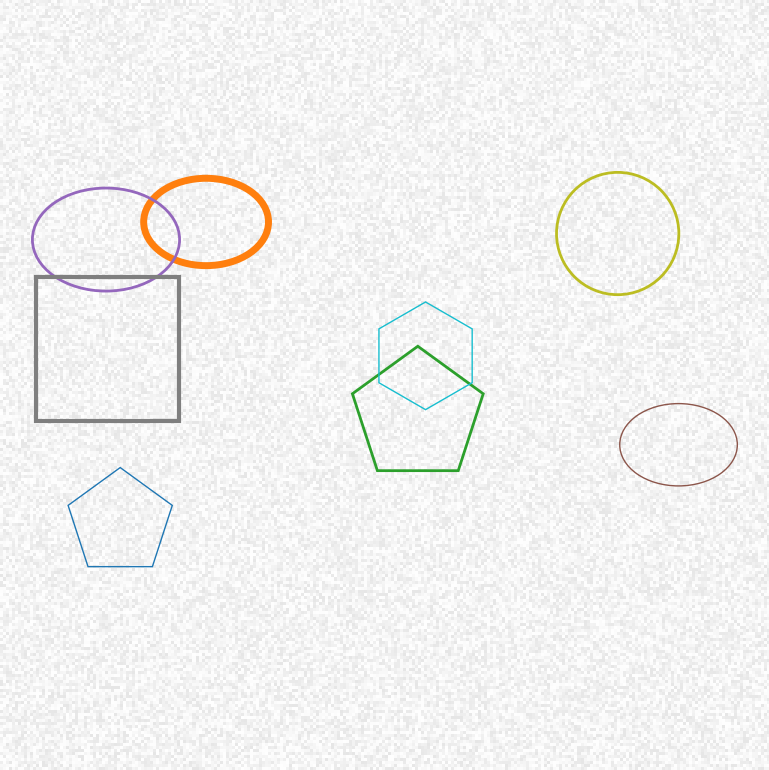[{"shape": "pentagon", "thickness": 0.5, "radius": 0.36, "center": [0.156, 0.322]}, {"shape": "oval", "thickness": 2.5, "radius": 0.41, "center": [0.268, 0.712]}, {"shape": "pentagon", "thickness": 1, "radius": 0.45, "center": [0.543, 0.461]}, {"shape": "oval", "thickness": 1, "radius": 0.48, "center": [0.138, 0.689]}, {"shape": "oval", "thickness": 0.5, "radius": 0.38, "center": [0.881, 0.422]}, {"shape": "square", "thickness": 1.5, "radius": 0.47, "center": [0.14, 0.547]}, {"shape": "circle", "thickness": 1, "radius": 0.4, "center": [0.802, 0.697]}, {"shape": "hexagon", "thickness": 0.5, "radius": 0.35, "center": [0.553, 0.538]}]